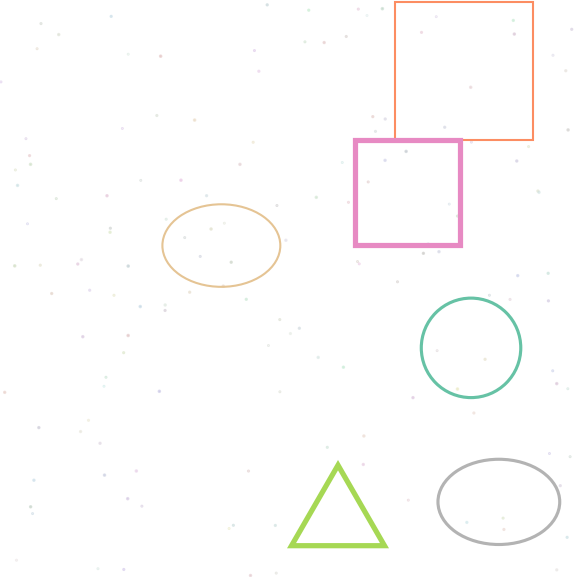[{"shape": "circle", "thickness": 1.5, "radius": 0.43, "center": [0.816, 0.397]}, {"shape": "square", "thickness": 1, "radius": 0.6, "center": [0.804, 0.876]}, {"shape": "square", "thickness": 2.5, "radius": 0.45, "center": [0.705, 0.667]}, {"shape": "triangle", "thickness": 2.5, "radius": 0.46, "center": [0.585, 0.101]}, {"shape": "oval", "thickness": 1, "radius": 0.51, "center": [0.383, 0.574]}, {"shape": "oval", "thickness": 1.5, "radius": 0.53, "center": [0.864, 0.13]}]